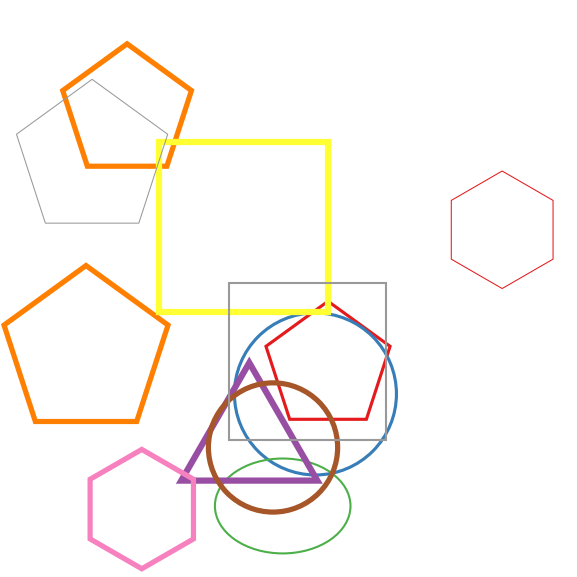[{"shape": "pentagon", "thickness": 1.5, "radius": 0.56, "center": [0.568, 0.365]}, {"shape": "hexagon", "thickness": 0.5, "radius": 0.51, "center": [0.87, 0.601]}, {"shape": "circle", "thickness": 1.5, "radius": 0.7, "center": [0.546, 0.317]}, {"shape": "oval", "thickness": 1, "radius": 0.59, "center": [0.49, 0.123]}, {"shape": "triangle", "thickness": 3, "radius": 0.68, "center": [0.432, 0.235]}, {"shape": "pentagon", "thickness": 2.5, "radius": 0.75, "center": [0.149, 0.39]}, {"shape": "pentagon", "thickness": 2.5, "radius": 0.59, "center": [0.22, 0.806]}, {"shape": "square", "thickness": 3, "radius": 0.73, "center": [0.421, 0.606]}, {"shape": "circle", "thickness": 2.5, "radius": 0.56, "center": [0.473, 0.224]}, {"shape": "hexagon", "thickness": 2.5, "radius": 0.52, "center": [0.246, 0.118]}, {"shape": "pentagon", "thickness": 0.5, "radius": 0.69, "center": [0.159, 0.724]}, {"shape": "square", "thickness": 1, "radius": 0.68, "center": [0.533, 0.374]}]